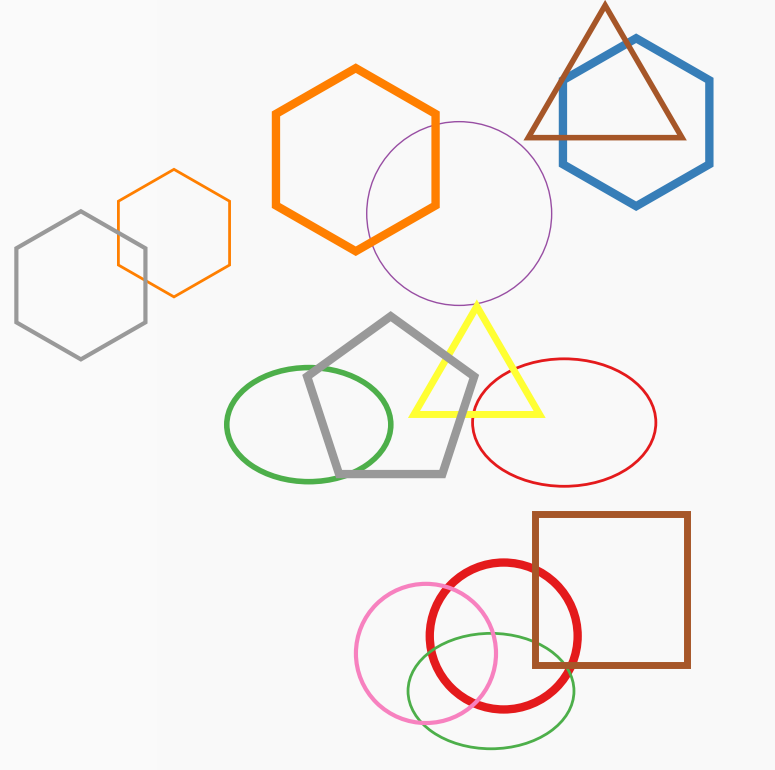[{"shape": "circle", "thickness": 3, "radius": 0.48, "center": [0.65, 0.174]}, {"shape": "oval", "thickness": 1, "radius": 0.59, "center": [0.728, 0.451]}, {"shape": "hexagon", "thickness": 3, "radius": 0.55, "center": [0.821, 0.841]}, {"shape": "oval", "thickness": 1, "radius": 0.54, "center": [0.634, 0.103]}, {"shape": "oval", "thickness": 2, "radius": 0.53, "center": [0.398, 0.449]}, {"shape": "circle", "thickness": 0.5, "radius": 0.6, "center": [0.593, 0.723]}, {"shape": "hexagon", "thickness": 1, "radius": 0.41, "center": [0.224, 0.697]}, {"shape": "hexagon", "thickness": 3, "radius": 0.59, "center": [0.459, 0.793]}, {"shape": "triangle", "thickness": 2.5, "radius": 0.47, "center": [0.615, 0.509]}, {"shape": "triangle", "thickness": 2, "radius": 0.57, "center": [0.781, 0.878]}, {"shape": "square", "thickness": 2.5, "radius": 0.49, "center": [0.789, 0.235]}, {"shape": "circle", "thickness": 1.5, "radius": 0.45, "center": [0.55, 0.151]}, {"shape": "hexagon", "thickness": 1.5, "radius": 0.48, "center": [0.104, 0.629]}, {"shape": "pentagon", "thickness": 3, "radius": 0.57, "center": [0.504, 0.476]}]